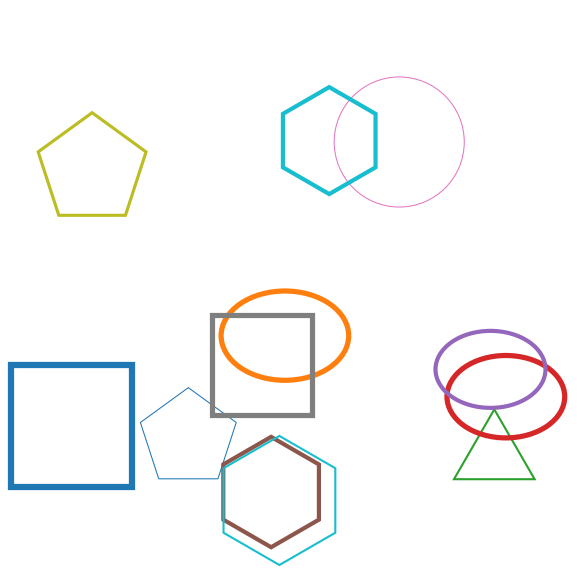[{"shape": "pentagon", "thickness": 0.5, "radius": 0.44, "center": [0.326, 0.241]}, {"shape": "square", "thickness": 3, "radius": 0.53, "center": [0.124, 0.262]}, {"shape": "oval", "thickness": 2.5, "radius": 0.55, "center": [0.493, 0.418]}, {"shape": "triangle", "thickness": 1, "radius": 0.4, "center": [0.856, 0.21]}, {"shape": "oval", "thickness": 2.5, "radius": 0.51, "center": [0.876, 0.312]}, {"shape": "oval", "thickness": 2, "radius": 0.48, "center": [0.849, 0.36]}, {"shape": "hexagon", "thickness": 2, "radius": 0.48, "center": [0.469, 0.147]}, {"shape": "circle", "thickness": 0.5, "radius": 0.56, "center": [0.691, 0.753]}, {"shape": "square", "thickness": 2.5, "radius": 0.43, "center": [0.454, 0.366]}, {"shape": "pentagon", "thickness": 1.5, "radius": 0.49, "center": [0.16, 0.706]}, {"shape": "hexagon", "thickness": 2, "radius": 0.46, "center": [0.57, 0.756]}, {"shape": "hexagon", "thickness": 1, "radius": 0.56, "center": [0.484, 0.133]}]